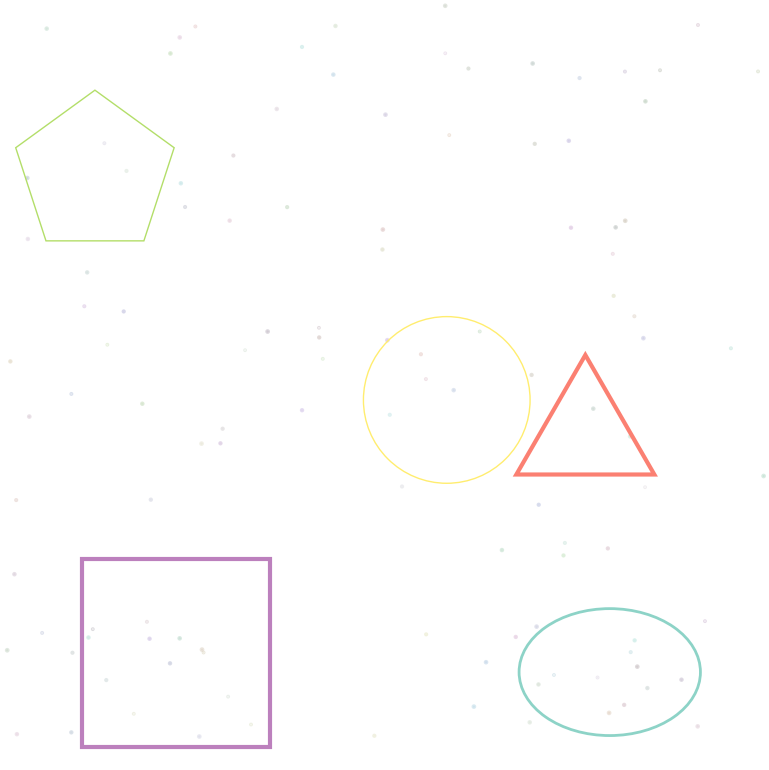[{"shape": "oval", "thickness": 1, "radius": 0.59, "center": [0.792, 0.127]}, {"shape": "triangle", "thickness": 1.5, "radius": 0.52, "center": [0.76, 0.435]}, {"shape": "pentagon", "thickness": 0.5, "radius": 0.54, "center": [0.123, 0.775]}, {"shape": "square", "thickness": 1.5, "radius": 0.61, "center": [0.228, 0.152]}, {"shape": "circle", "thickness": 0.5, "radius": 0.54, "center": [0.58, 0.481]}]